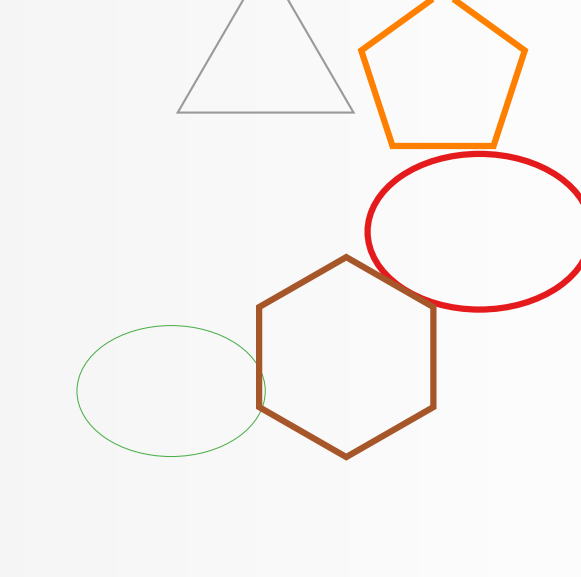[{"shape": "oval", "thickness": 3, "radius": 0.96, "center": [0.825, 0.598]}, {"shape": "oval", "thickness": 0.5, "radius": 0.81, "center": [0.294, 0.322]}, {"shape": "pentagon", "thickness": 3, "radius": 0.74, "center": [0.762, 0.866]}, {"shape": "hexagon", "thickness": 3, "radius": 0.87, "center": [0.596, 0.381]}, {"shape": "triangle", "thickness": 1, "radius": 0.87, "center": [0.457, 0.892]}]